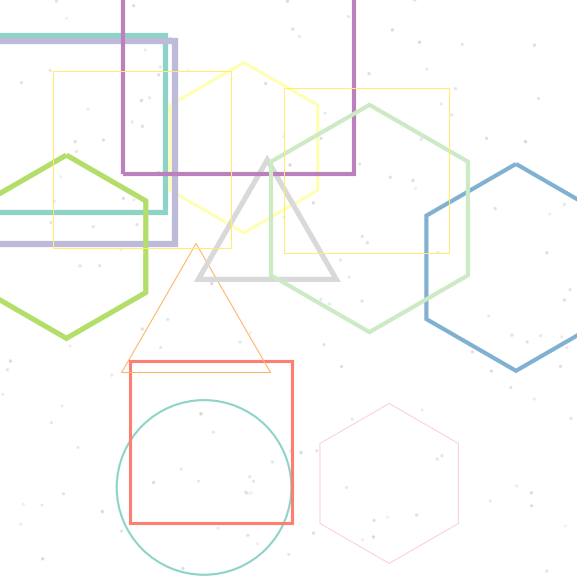[{"shape": "square", "thickness": 2.5, "radius": 0.77, "center": [0.132, 0.786]}, {"shape": "circle", "thickness": 1, "radius": 0.76, "center": [0.353, 0.155]}, {"shape": "hexagon", "thickness": 1.5, "radius": 0.74, "center": [0.422, 0.743]}, {"shape": "square", "thickness": 3, "radius": 0.88, "center": [0.128, 0.753]}, {"shape": "square", "thickness": 1.5, "radius": 0.7, "center": [0.366, 0.234]}, {"shape": "hexagon", "thickness": 2, "radius": 0.9, "center": [0.893, 0.536]}, {"shape": "triangle", "thickness": 0.5, "radius": 0.74, "center": [0.339, 0.429]}, {"shape": "hexagon", "thickness": 2.5, "radius": 0.79, "center": [0.115, 0.572]}, {"shape": "hexagon", "thickness": 0.5, "radius": 0.69, "center": [0.674, 0.162]}, {"shape": "triangle", "thickness": 2.5, "radius": 0.69, "center": [0.463, 0.584]}, {"shape": "square", "thickness": 2, "radius": 1.0, "center": [0.413, 0.898]}, {"shape": "hexagon", "thickness": 2, "radius": 0.98, "center": [0.64, 0.621]}, {"shape": "square", "thickness": 0.5, "radius": 0.77, "center": [0.246, 0.723]}, {"shape": "square", "thickness": 0.5, "radius": 0.71, "center": [0.635, 0.704]}]